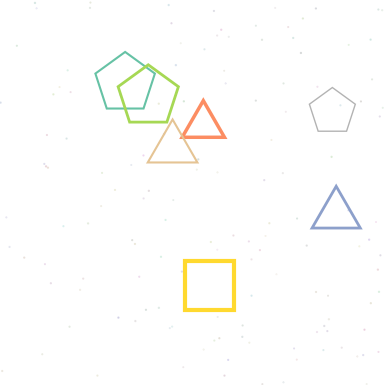[{"shape": "pentagon", "thickness": 1.5, "radius": 0.41, "center": [0.325, 0.784]}, {"shape": "triangle", "thickness": 2.5, "radius": 0.32, "center": [0.528, 0.675]}, {"shape": "triangle", "thickness": 2, "radius": 0.36, "center": [0.873, 0.444]}, {"shape": "pentagon", "thickness": 2, "radius": 0.41, "center": [0.385, 0.749]}, {"shape": "square", "thickness": 3, "radius": 0.32, "center": [0.544, 0.259]}, {"shape": "triangle", "thickness": 1.5, "radius": 0.37, "center": [0.448, 0.615]}, {"shape": "pentagon", "thickness": 1, "radius": 0.31, "center": [0.863, 0.71]}]